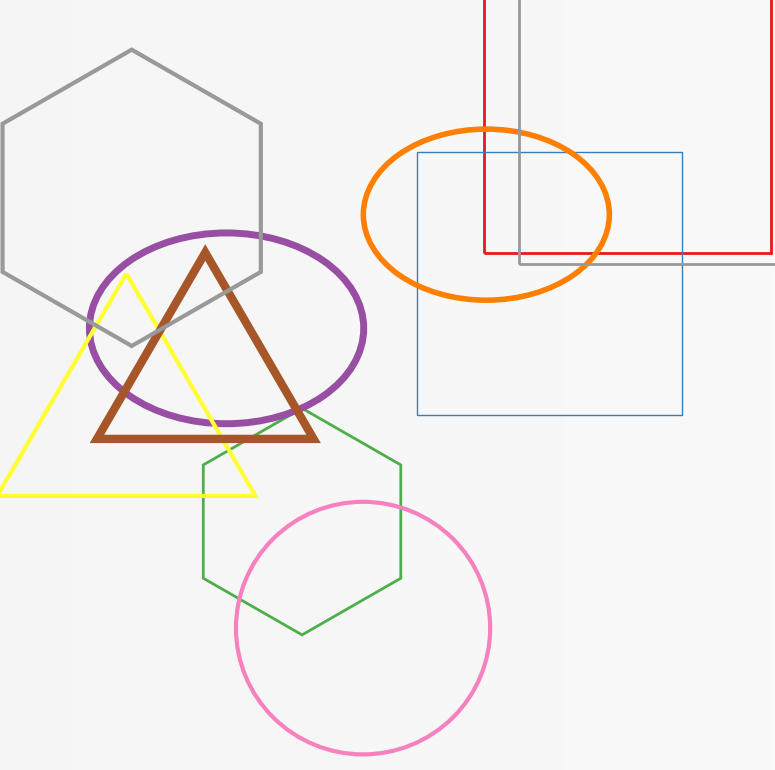[{"shape": "square", "thickness": 1, "radius": 0.93, "center": [0.81, 0.856]}, {"shape": "square", "thickness": 0.5, "radius": 0.85, "center": [0.709, 0.632]}, {"shape": "hexagon", "thickness": 1, "radius": 0.74, "center": [0.39, 0.323]}, {"shape": "oval", "thickness": 2.5, "radius": 0.88, "center": [0.292, 0.574]}, {"shape": "oval", "thickness": 2, "radius": 0.79, "center": [0.628, 0.721]}, {"shape": "triangle", "thickness": 1.5, "radius": 0.96, "center": [0.163, 0.452]}, {"shape": "triangle", "thickness": 3, "radius": 0.81, "center": [0.265, 0.511]}, {"shape": "circle", "thickness": 1.5, "radius": 0.82, "center": [0.468, 0.184]}, {"shape": "square", "thickness": 1, "radius": 0.91, "center": [0.851, 0.839]}, {"shape": "hexagon", "thickness": 1.5, "radius": 0.96, "center": [0.17, 0.743]}]